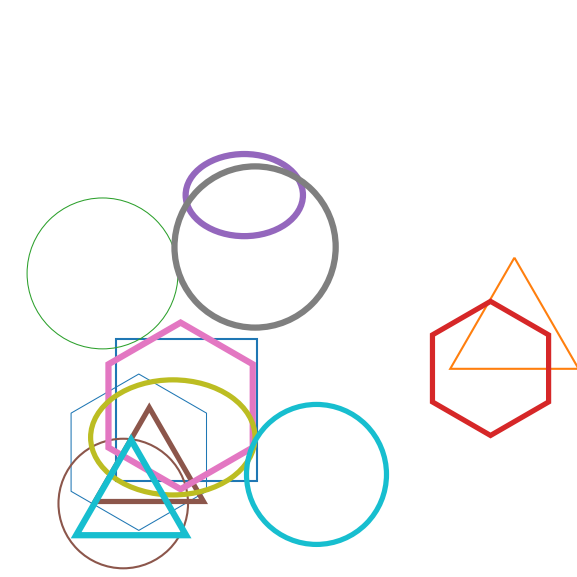[{"shape": "hexagon", "thickness": 0.5, "radius": 0.68, "center": [0.24, 0.216]}, {"shape": "square", "thickness": 1, "radius": 0.61, "center": [0.323, 0.289]}, {"shape": "triangle", "thickness": 1, "radius": 0.64, "center": [0.891, 0.425]}, {"shape": "circle", "thickness": 0.5, "radius": 0.65, "center": [0.178, 0.526]}, {"shape": "hexagon", "thickness": 2.5, "radius": 0.58, "center": [0.849, 0.361]}, {"shape": "oval", "thickness": 3, "radius": 0.51, "center": [0.423, 0.661]}, {"shape": "triangle", "thickness": 2.5, "radius": 0.54, "center": [0.259, 0.185]}, {"shape": "circle", "thickness": 1, "radius": 0.56, "center": [0.213, 0.127]}, {"shape": "hexagon", "thickness": 3, "radius": 0.72, "center": [0.313, 0.296]}, {"shape": "circle", "thickness": 3, "radius": 0.7, "center": [0.442, 0.571]}, {"shape": "oval", "thickness": 2.5, "radius": 0.71, "center": [0.299, 0.242]}, {"shape": "triangle", "thickness": 3, "radius": 0.55, "center": [0.227, 0.127]}, {"shape": "circle", "thickness": 2.5, "radius": 0.61, "center": [0.548, 0.178]}]